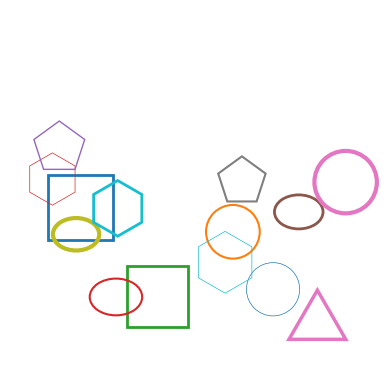[{"shape": "circle", "thickness": 0.5, "radius": 0.35, "center": [0.709, 0.249]}, {"shape": "square", "thickness": 2, "radius": 0.43, "center": [0.209, 0.46]}, {"shape": "circle", "thickness": 1.5, "radius": 0.35, "center": [0.605, 0.398]}, {"shape": "square", "thickness": 2, "radius": 0.39, "center": [0.409, 0.231]}, {"shape": "oval", "thickness": 1.5, "radius": 0.34, "center": [0.301, 0.229]}, {"shape": "hexagon", "thickness": 0.5, "radius": 0.34, "center": [0.136, 0.535]}, {"shape": "pentagon", "thickness": 1, "radius": 0.35, "center": [0.154, 0.616]}, {"shape": "oval", "thickness": 2, "radius": 0.32, "center": [0.776, 0.45]}, {"shape": "circle", "thickness": 3, "radius": 0.41, "center": [0.898, 0.527]}, {"shape": "triangle", "thickness": 2.5, "radius": 0.43, "center": [0.824, 0.161]}, {"shape": "pentagon", "thickness": 1.5, "radius": 0.32, "center": [0.628, 0.529]}, {"shape": "oval", "thickness": 3, "radius": 0.3, "center": [0.198, 0.392]}, {"shape": "hexagon", "thickness": 2, "radius": 0.36, "center": [0.306, 0.459]}, {"shape": "hexagon", "thickness": 0.5, "radius": 0.4, "center": [0.585, 0.319]}]